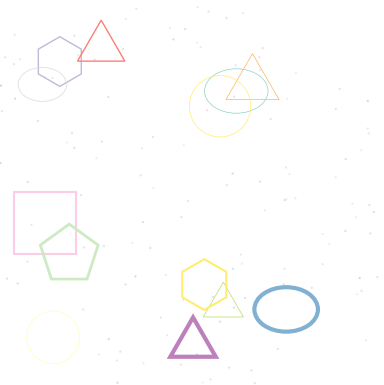[{"shape": "oval", "thickness": 0.5, "radius": 0.41, "center": [0.614, 0.764]}, {"shape": "circle", "thickness": 0.5, "radius": 0.34, "center": [0.138, 0.124]}, {"shape": "hexagon", "thickness": 1, "radius": 0.32, "center": [0.155, 0.84]}, {"shape": "triangle", "thickness": 1, "radius": 0.35, "center": [0.263, 0.877]}, {"shape": "oval", "thickness": 3, "radius": 0.41, "center": [0.743, 0.196]}, {"shape": "triangle", "thickness": 0.5, "radius": 0.4, "center": [0.656, 0.781]}, {"shape": "triangle", "thickness": 0.5, "radius": 0.3, "center": [0.58, 0.207]}, {"shape": "square", "thickness": 1.5, "radius": 0.4, "center": [0.117, 0.421]}, {"shape": "oval", "thickness": 0.5, "radius": 0.31, "center": [0.11, 0.781]}, {"shape": "triangle", "thickness": 3, "radius": 0.34, "center": [0.501, 0.107]}, {"shape": "pentagon", "thickness": 2, "radius": 0.39, "center": [0.18, 0.339]}, {"shape": "circle", "thickness": 0.5, "radius": 0.4, "center": [0.572, 0.724]}, {"shape": "hexagon", "thickness": 1.5, "radius": 0.33, "center": [0.531, 0.261]}]